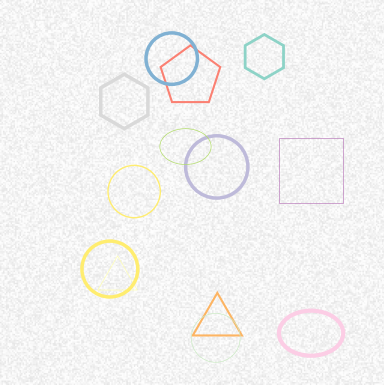[{"shape": "hexagon", "thickness": 2, "radius": 0.29, "center": [0.687, 0.853]}, {"shape": "triangle", "thickness": 0.5, "radius": 0.3, "center": [0.305, 0.276]}, {"shape": "circle", "thickness": 2.5, "radius": 0.4, "center": [0.563, 0.566]}, {"shape": "pentagon", "thickness": 1.5, "radius": 0.41, "center": [0.495, 0.801]}, {"shape": "circle", "thickness": 2.5, "radius": 0.33, "center": [0.446, 0.848]}, {"shape": "triangle", "thickness": 1.5, "radius": 0.37, "center": [0.565, 0.166]}, {"shape": "oval", "thickness": 0.5, "radius": 0.33, "center": [0.482, 0.619]}, {"shape": "oval", "thickness": 3, "radius": 0.42, "center": [0.808, 0.135]}, {"shape": "hexagon", "thickness": 2.5, "radius": 0.35, "center": [0.323, 0.736]}, {"shape": "square", "thickness": 0.5, "radius": 0.42, "center": [0.807, 0.557]}, {"shape": "circle", "thickness": 0.5, "radius": 0.32, "center": [0.56, 0.123]}, {"shape": "circle", "thickness": 2.5, "radius": 0.36, "center": [0.285, 0.301]}, {"shape": "circle", "thickness": 1, "radius": 0.34, "center": [0.348, 0.502]}]